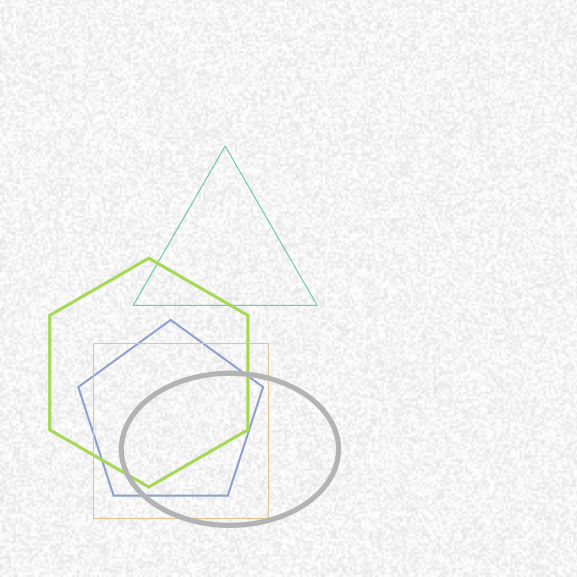[{"shape": "triangle", "thickness": 0.5, "radius": 0.92, "center": [0.39, 0.562]}, {"shape": "pentagon", "thickness": 1, "radius": 0.84, "center": [0.296, 0.277]}, {"shape": "hexagon", "thickness": 1.5, "radius": 0.99, "center": [0.258, 0.354]}, {"shape": "square", "thickness": 0.5, "radius": 0.76, "center": [0.313, 0.254]}, {"shape": "oval", "thickness": 2.5, "radius": 0.94, "center": [0.398, 0.221]}]